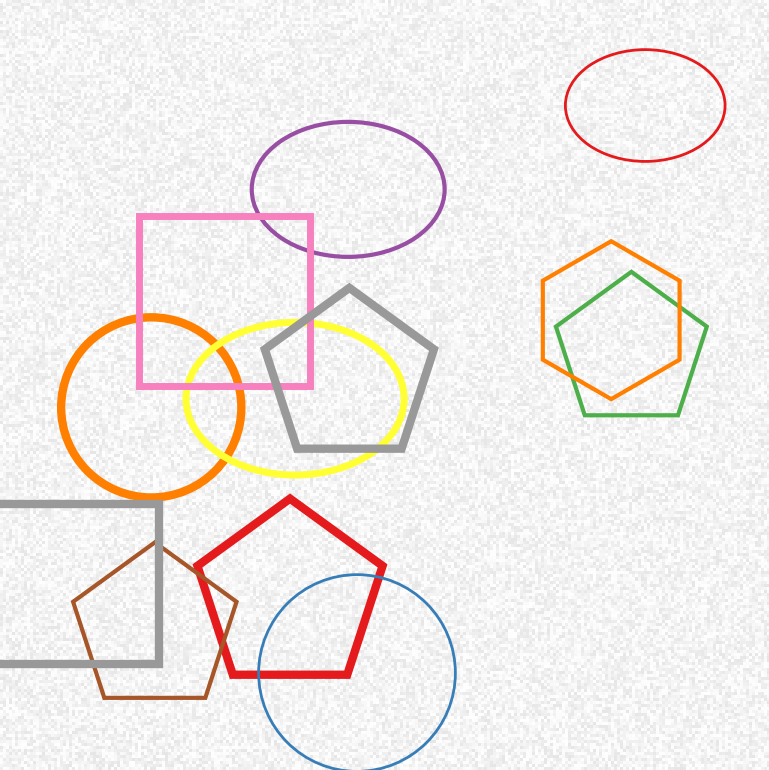[{"shape": "oval", "thickness": 1, "radius": 0.52, "center": [0.838, 0.863]}, {"shape": "pentagon", "thickness": 3, "radius": 0.63, "center": [0.377, 0.226]}, {"shape": "circle", "thickness": 1, "radius": 0.64, "center": [0.464, 0.126]}, {"shape": "pentagon", "thickness": 1.5, "radius": 0.51, "center": [0.82, 0.544]}, {"shape": "oval", "thickness": 1.5, "radius": 0.63, "center": [0.452, 0.754]}, {"shape": "hexagon", "thickness": 1.5, "radius": 0.51, "center": [0.794, 0.584]}, {"shape": "circle", "thickness": 3, "radius": 0.59, "center": [0.196, 0.471]}, {"shape": "oval", "thickness": 2.5, "radius": 0.71, "center": [0.383, 0.482]}, {"shape": "pentagon", "thickness": 1.5, "radius": 0.56, "center": [0.201, 0.184]}, {"shape": "square", "thickness": 2.5, "radius": 0.55, "center": [0.292, 0.609]}, {"shape": "square", "thickness": 3, "radius": 0.52, "center": [0.102, 0.242]}, {"shape": "pentagon", "thickness": 3, "radius": 0.58, "center": [0.454, 0.511]}]